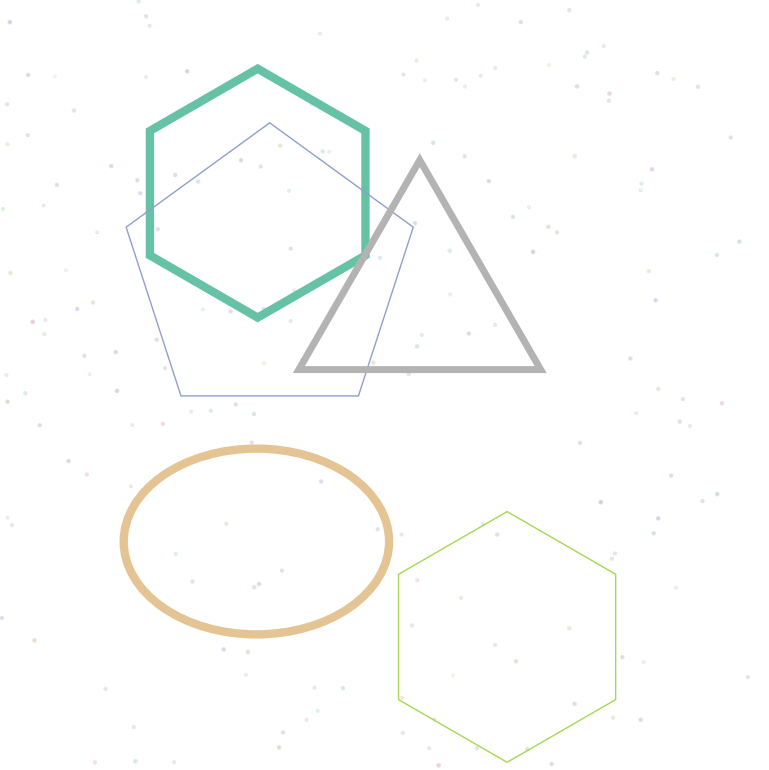[{"shape": "hexagon", "thickness": 3, "radius": 0.81, "center": [0.335, 0.749]}, {"shape": "pentagon", "thickness": 0.5, "radius": 0.98, "center": [0.35, 0.644]}, {"shape": "hexagon", "thickness": 0.5, "radius": 0.81, "center": [0.659, 0.173]}, {"shape": "oval", "thickness": 3, "radius": 0.86, "center": [0.333, 0.297]}, {"shape": "triangle", "thickness": 2.5, "radius": 0.91, "center": [0.545, 0.611]}]